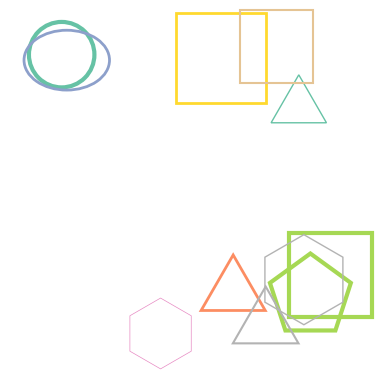[{"shape": "triangle", "thickness": 1, "radius": 0.42, "center": [0.776, 0.723]}, {"shape": "circle", "thickness": 3, "radius": 0.43, "center": [0.16, 0.858]}, {"shape": "triangle", "thickness": 2, "radius": 0.48, "center": [0.606, 0.242]}, {"shape": "oval", "thickness": 2, "radius": 0.56, "center": [0.173, 0.844]}, {"shape": "hexagon", "thickness": 0.5, "radius": 0.46, "center": [0.417, 0.134]}, {"shape": "square", "thickness": 3, "radius": 0.54, "center": [0.858, 0.285]}, {"shape": "pentagon", "thickness": 3, "radius": 0.55, "center": [0.806, 0.231]}, {"shape": "square", "thickness": 2, "radius": 0.58, "center": [0.574, 0.849]}, {"shape": "square", "thickness": 1.5, "radius": 0.48, "center": [0.718, 0.88]}, {"shape": "triangle", "thickness": 1.5, "radius": 0.49, "center": [0.69, 0.157]}, {"shape": "hexagon", "thickness": 1, "radius": 0.58, "center": [0.789, 0.274]}]